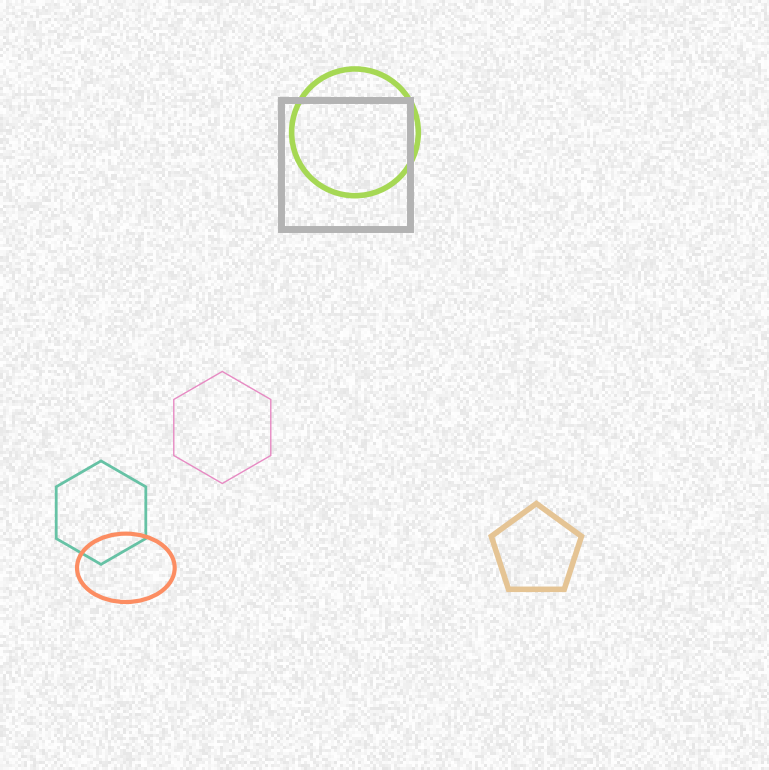[{"shape": "hexagon", "thickness": 1, "radius": 0.34, "center": [0.131, 0.334]}, {"shape": "oval", "thickness": 1.5, "radius": 0.32, "center": [0.163, 0.263]}, {"shape": "hexagon", "thickness": 0.5, "radius": 0.36, "center": [0.289, 0.445]}, {"shape": "circle", "thickness": 2, "radius": 0.41, "center": [0.461, 0.828]}, {"shape": "pentagon", "thickness": 2, "radius": 0.31, "center": [0.697, 0.284]}, {"shape": "square", "thickness": 2.5, "radius": 0.42, "center": [0.449, 0.787]}]